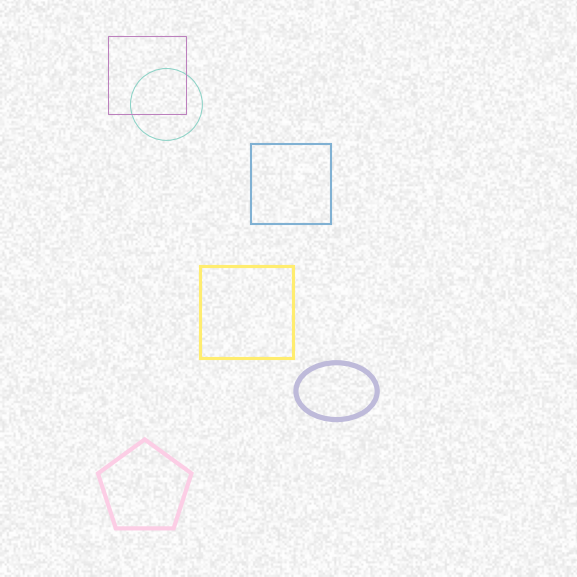[{"shape": "circle", "thickness": 0.5, "radius": 0.31, "center": [0.288, 0.818]}, {"shape": "oval", "thickness": 2.5, "radius": 0.35, "center": [0.583, 0.322]}, {"shape": "square", "thickness": 1, "radius": 0.35, "center": [0.504, 0.681]}, {"shape": "pentagon", "thickness": 2, "radius": 0.43, "center": [0.251, 0.153]}, {"shape": "square", "thickness": 0.5, "radius": 0.34, "center": [0.255, 0.869]}, {"shape": "square", "thickness": 1.5, "radius": 0.4, "center": [0.426, 0.459]}]